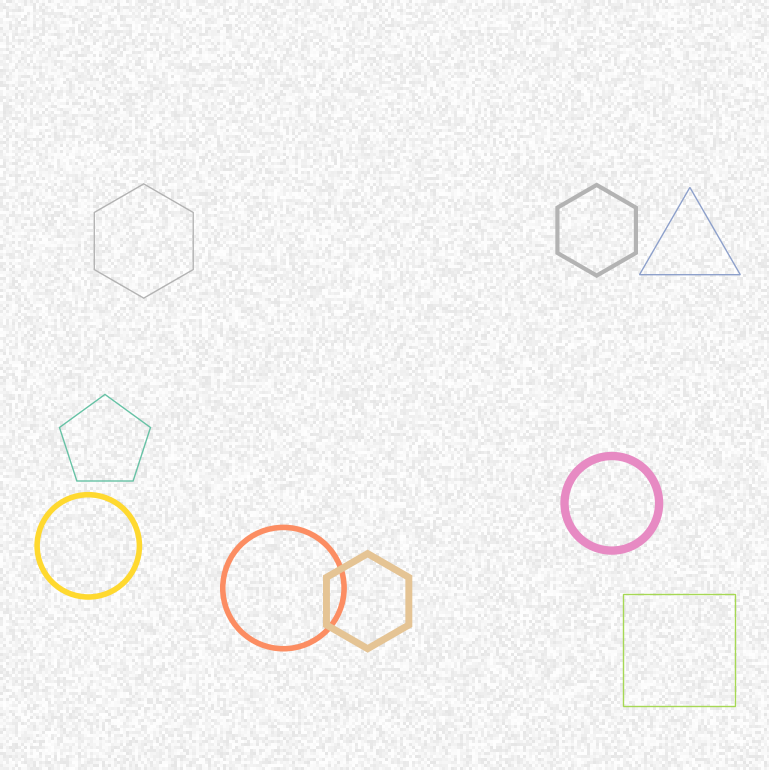[{"shape": "pentagon", "thickness": 0.5, "radius": 0.31, "center": [0.136, 0.426]}, {"shape": "circle", "thickness": 2, "radius": 0.39, "center": [0.368, 0.236]}, {"shape": "triangle", "thickness": 0.5, "radius": 0.38, "center": [0.896, 0.681]}, {"shape": "circle", "thickness": 3, "radius": 0.31, "center": [0.795, 0.346]}, {"shape": "square", "thickness": 0.5, "radius": 0.36, "center": [0.882, 0.156]}, {"shape": "circle", "thickness": 2, "radius": 0.33, "center": [0.115, 0.291]}, {"shape": "hexagon", "thickness": 2.5, "radius": 0.31, "center": [0.477, 0.219]}, {"shape": "hexagon", "thickness": 0.5, "radius": 0.37, "center": [0.187, 0.687]}, {"shape": "hexagon", "thickness": 1.5, "radius": 0.29, "center": [0.775, 0.701]}]